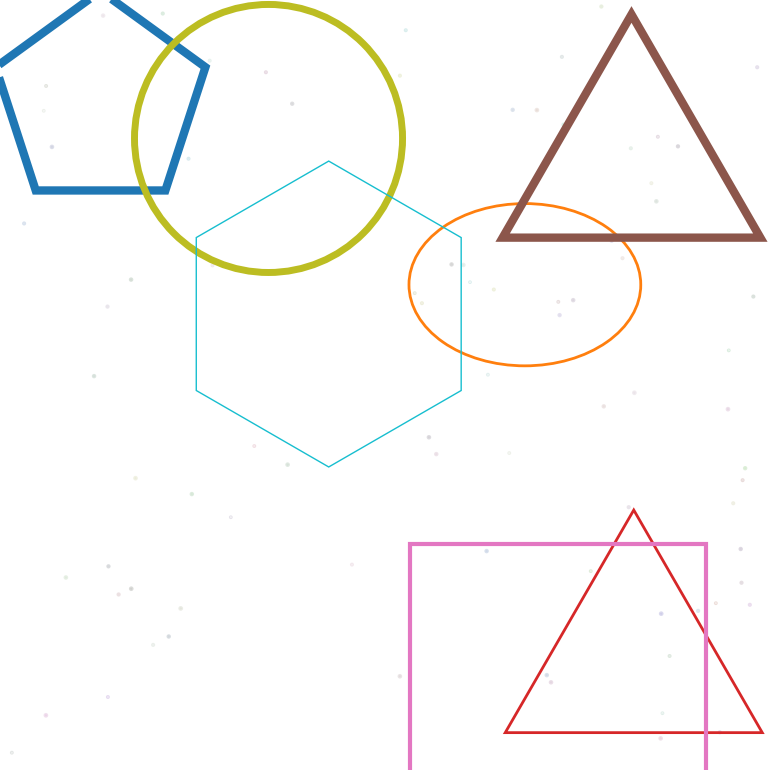[{"shape": "pentagon", "thickness": 3, "radius": 0.72, "center": [0.131, 0.868]}, {"shape": "oval", "thickness": 1, "radius": 0.75, "center": [0.682, 0.63]}, {"shape": "triangle", "thickness": 1, "radius": 0.96, "center": [0.823, 0.145]}, {"shape": "triangle", "thickness": 3, "radius": 0.97, "center": [0.82, 0.788]}, {"shape": "square", "thickness": 1.5, "radius": 0.96, "center": [0.725, 0.101]}, {"shape": "circle", "thickness": 2.5, "radius": 0.87, "center": [0.349, 0.82]}, {"shape": "hexagon", "thickness": 0.5, "radius": 0.99, "center": [0.427, 0.592]}]